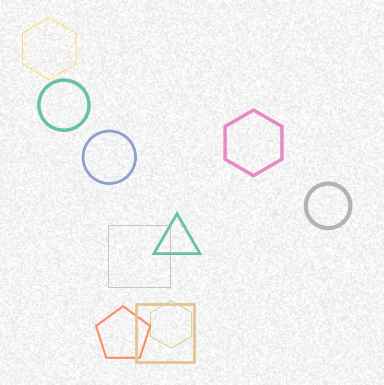[{"shape": "circle", "thickness": 2.5, "radius": 0.33, "center": [0.166, 0.727]}, {"shape": "triangle", "thickness": 2, "radius": 0.35, "center": [0.46, 0.376]}, {"shape": "pentagon", "thickness": 1.5, "radius": 0.37, "center": [0.32, 0.131]}, {"shape": "circle", "thickness": 2, "radius": 0.34, "center": [0.284, 0.591]}, {"shape": "hexagon", "thickness": 2.5, "radius": 0.43, "center": [0.659, 0.629]}, {"shape": "hexagon", "thickness": 0.5, "radius": 0.31, "center": [0.444, 0.157]}, {"shape": "hexagon", "thickness": 0.5, "radius": 0.4, "center": [0.128, 0.874]}, {"shape": "square", "thickness": 2, "radius": 0.37, "center": [0.429, 0.136]}, {"shape": "square", "thickness": 0.5, "radius": 0.4, "center": [0.361, 0.336]}, {"shape": "circle", "thickness": 3, "radius": 0.29, "center": [0.852, 0.465]}]